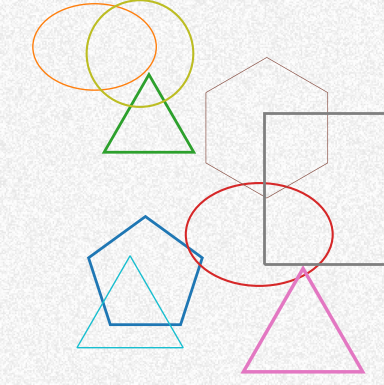[{"shape": "pentagon", "thickness": 2, "radius": 0.78, "center": [0.378, 0.282]}, {"shape": "oval", "thickness": 1, "radius": 0.8, "center": [0.246, 0.878]}, {"shape": "triangle", "thickness": 2, "radius": 0.67, "center": [0.387, 0.672]}, {"shape": "oval", "thickness": 1.5, "radius": 0.95, "center": [0.673, 0.391]}, {"shape": "hexagon", "thickness": 0.5, "radius": 0.91, "center": [0.693, 0.668]}, {"shape": "triangle", "thickness": 2.5, "radius": 0.89, "center": [0.787, 0.124]}, {"shape": "square", "thickness": 2, "radius": 0.98, "center": [0.881, 0.51]}, {"shape": "circle", "thickness": 1.5, "radius": 0.69, "center": [0.364, 0.861]}, {"shape": "triangle", "thickness": 1, "radius": 0.8, "center": [0.338, 0.176]}]